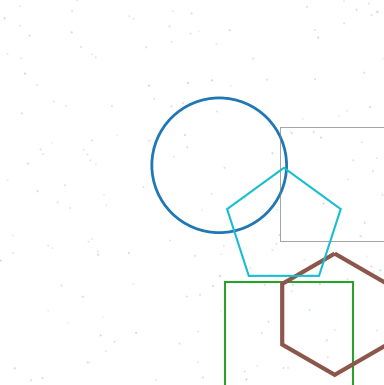[{"shape": "circle", "thickness": 2, "radius": 0.87, "center": [0.569, 0.571]}, {"shape": "square", "thickness": 1.5, "radius": 0.83, "center": [0.751, 0.103]}, {"shape": "hexagon", "thickness": 3, "radius": 0.79, "center": [0.869, 0.184]}, {"shape": "square", "thickness": 0.5, "radius": 0.74, "center": [0.875, 0.521]}, {"shape": "pentagon", "thickness": 1.5, "radius": 0.78, "center": [0.737, 0.409]}]